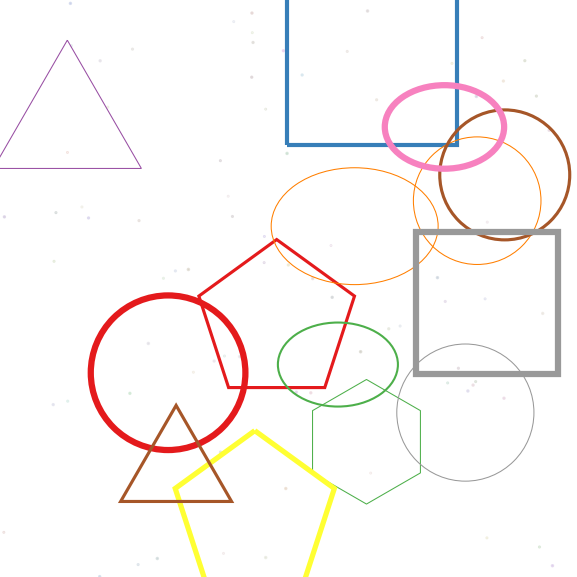[{"shape": "circle", "thickness": 3, "radius": 0.67, "center": [0.291, 0.354]}, {"shape": "pentagon", "thickness": 1.5, "radius": 0.71, "center": [0.479, 0.443]}, {"shape": "square", "thickness": 2, "radius": 0.74, "center": [0.644, 0.895]}, {"shape": "hexagon", "thickness": 0.5, "radius": 0.54, "center": [0.635, 0.234]}, {"shape": "oval", "thickness": 1, "radius": 0.52, "center": [0.585, 0.368]}, {"shape": "triangle", "thickness": 0.5, "radius": 0.74, "center": [0.117, 0.781]}, {"shape": "circle", "thickness": 0.5, "radius": 0.55, "center": [0.826, 0.652]}, {"shape": "oval", "thickness": 0.5, "radius": 0.72, "center": [0.614, 0.607]}, {"shape": "pentagon", "thickness": 2.5, "radius": 0.72, "center": [0.441, 0.109]}, {"shape": "circle", "thickness": 1.5, "radius": 0.56, "center": [0.874, 0.696]}, {"shape": "triangle", "thickness": 1.5, "radius": 0.55, "center": [0.305, 0.186]}, {"shape": "oval", "thickness": 3, "radius": 0.52, "center": [0.77, 0.779]}, {"shape": "circle", "thickness": 0.5, "radius": 0.59, "center": [0.806, 0.285]}, {"shape": "square", "thickness": 3, "radius": 0.62, "center": [0.843, 0.475]}]